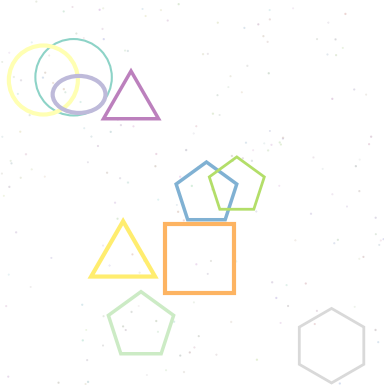[{"shape": "circle", "thickness": 1.5, "radius": 0.5, "center": [0.191, 0.799]}, {"shape": "circle", "thickness": 3, "radius": 0.45, "center": [0.113, 0.792]}, {"shape": "oval", "thickness": 3, "radius": 0.34, "center": [0.205, 0.755]}, {"shape": "pentagon", "thickness": 2.5, "radius": 0.41, "center": [0.536, 0.496]}, {"shape": "square", "thickness": 3, "radius": 0.45, "center": [0.519, 0.329]}, {"shape": "pentagon", "thickness": 2, "radius": 0.38, "center": [0.615, 0.517]}, {"shape": "hexagon", "thickness": 2, "radius": 0.48, "center": [0.861, 0.102]}, {"shape": "triangle", "thickness": 2.5, "radius": 0.41, "center": [0.34, 0.733]}, {"shape": "pentagon", "thickness": 2.5, "radius": 0.45, "center": [0.366, 0.153]}, {"shape": "triangle", "thickness": 3, "radius": 0.48, "center": [0.32, 0.33]}]